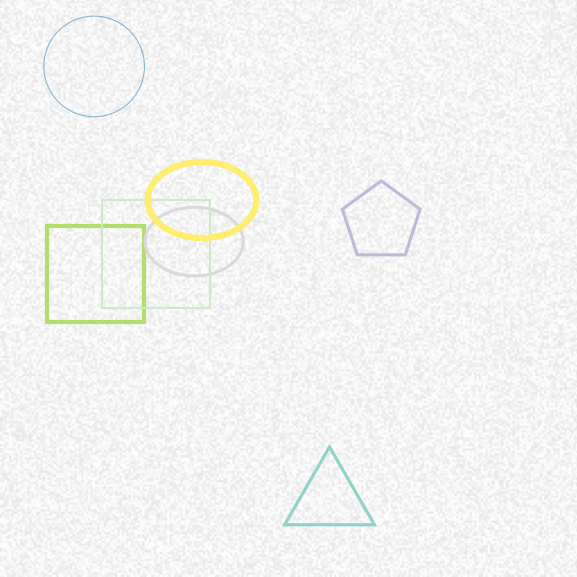[{"shape": "triangle", "thickness": 1.5, "radius": 0.45, "center": [0.571, 0.135]}, {"shape": "pentagon", "thickness": 1.5, "radius": 0.35, "center": [0.66, 0.615]}, {"shape": "circle", "thickness": 0.5, "radius": 0.44, "center": [0.163, 0.884]}, {"shape": "square", "thickness": 2, "radius": 0.42, "center": [0.165, 0.525]}, {"shape": "oval", "thickness": 1.5, "radius": 0.42, "center": [0.336, 0.581]}, {"shape": "square", "thickness": 1, "radius": 0.47, "center": [0.271, 0.559]}, {"shape": "oval", "thickness": 3, "radius": 0.47, "center": [0.35, 0.653]}]